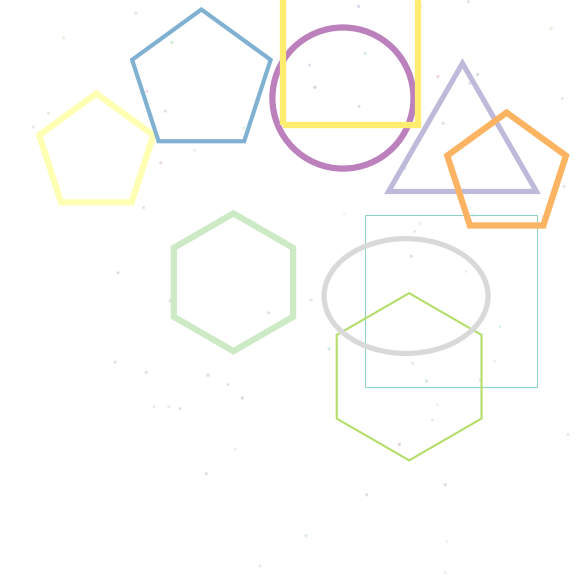[{"shape": "square", "thickness": 0.5, "radius": 0.75, "center": [0.781, 0.478]}, {"shape": "pentagon", "thickness": 3, "radius": 0.52, "center": [0.167, 0.733]}, {"shape": "triangle", "thickness": 2.5, "radius": 0.74, "center": [0.801, 0.742]}, {"shape": "pentagon", "thickness": 2, "radius": 0.63, "center": [0.349, 0.857]}, {"shape": "pentagon", "thickness": 3, "radius": 0.54, "center": [0.877, 0.696]}, {"shape": "hexagon", "thickness": 1, "radius": 0.72, "center": [0.708, 0.347]}, {"shape": "oval", "thickness": 2.5, "radius": 0.71, "center": [0.703, 0.487]}, {"shape": "circle", "thickness": 3, "radius": 0.61, "center": [0.594, 0.829]}, {"shape": "hexagon", "thickness": 3, "radius": 0.6, "center": [0.404, 0.51]}, {"shape": "square", "thickness": 3, "radius": 0.58, "center": [0.607, 0.899]}]